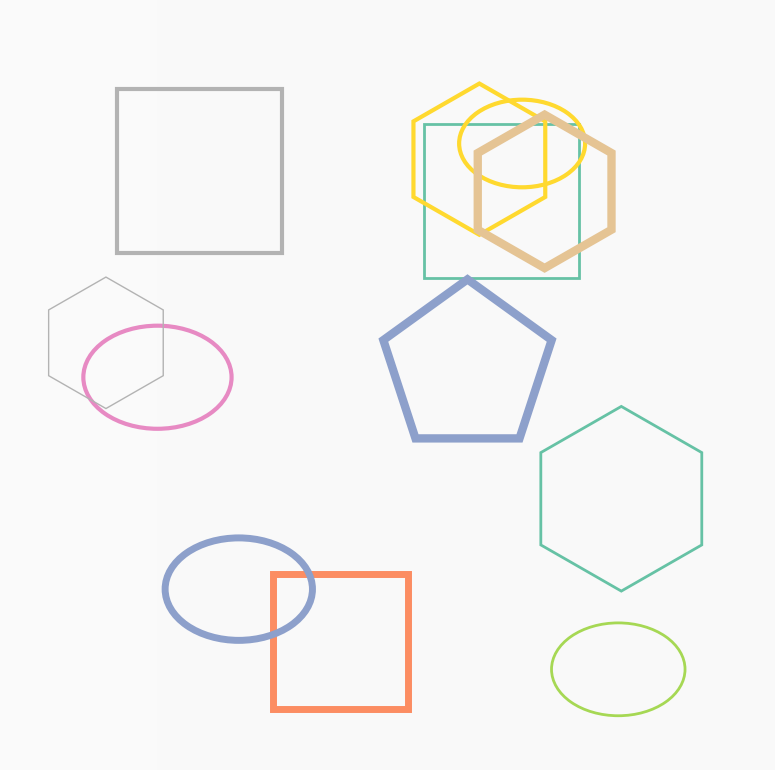[{"shape": "square", "thickness": 1, "radius": 0.5, "center": [0.647, 0.739]}, {"shape": "hexagon", "thickness": 1, "radius": 0.6, "center": [0.802, 0.352]}, {"shape": "square", "thickness": 2.5, "radius": 0.44, "center": [0.44, 0.167]}, {"shape": "oval", "thickness": 2.5, "radius": 0.48, "center": [0.308, 0.235]}, {"shape": "pentagon", "thickness": 3, "radius": 0.57, "center": [0.603, 0.523]}, {"shape": "oval", "thickness": 1.5, "radius": 0.48, "center": [0.203, 0.51]}, {"shape": "oval", "thickness": 1, "radius": 0.43, "center": [0.798, 0.131]}, {"shape": "oval", "thickness": 1.5, "radius": 0.41, "center": [0.674, 0.814]}, {"shape": "hexagon", "thickness": 1.5, "radius": 0.49, "center": [0.619, 0.793]}, {"shape": "hexagon", "thickness": 3, "radius": 0.5, "center": [0.703, 0.751]}, {"shape": "square", "thickness": 1.5, "radius": 0.53, "center": [0.257, 0.778]}, {"shape": "hexagon", "thickness": 0.5, "radius": 0.43, "center": [0.137, 0.555]}]